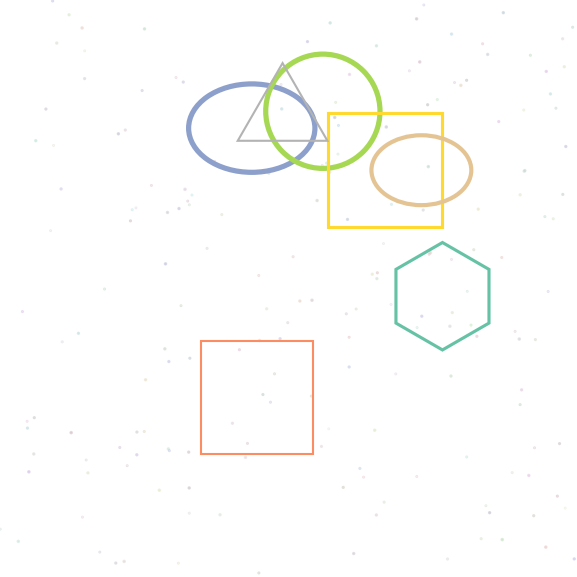[{"shape": "hexagon", "thickness": 1.5, "radius": 0.47, "center": [0.766, 0.486]}, {"shape": "square", "thickness": 1, "radius": 0.49, "center": [0.445, 0.311]}, {"shape": "oval", "thickness": 2.5, "radius": 0.55, "center": [0.436, 0.777]}, {"shape": "circle", "thickness": 2.5, "radius": 0.49, "center": [0.559, 0.806]}, {"shape": "square", "thickness": 1.5, "radius": 0.49, "center": [0.666, 0.705]}, {"shape": "oval", "thickness": 2, "radius": 0.43, "center": [0.73, 0.704]}, {"shape": "triangle", "thickness": 1, "radius": 0.45, "center": [0.489, 0.8]}]